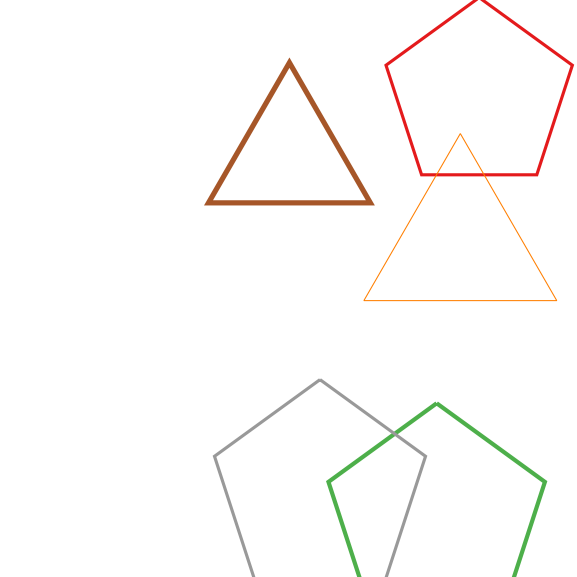[{"shape": "pentagon", "thickness": 1.5, "radius": 0.85, "center": [0.83, 0.834]}, {"shape": "pentagon", "thickness": 2, "radius": 0.99, "center": [0.756, 0.104]}, {"shape": "triangle", "thickness": 0.5, "radius": 0.96, "center": [0.797, 0.575]}, {"shape": "triangle", "thickness": 2.5, "radius": 0.81, "center": [0.501, 0.729]}, {"shape": "pentagon", "thickness": 1.5, "radius": 0.96, "center": [0.554, 0.15]}]